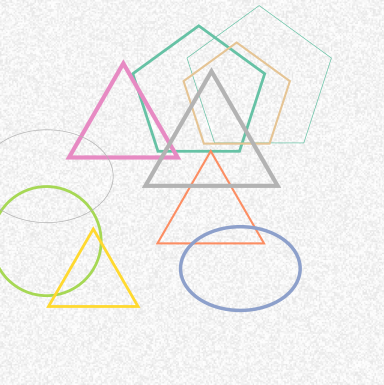[{"shape": "pentagon", "thickness": 0.5, "radius": 0.99, "center": [0.673, 0.788]}, {"shape": "pentagon", "thickness": 2, "radius": 0.9, "center": [0.516, 0.753]}, {"shape": "triangle", "thickness": 1.5, "radius": 0.8, "center": [0.547, 0.448]}, {"shape": "oval", "thickness": 2.5, "radius": 0.78, "center": [0.624, 0.302]}, {"shape": "triangle", "thickness": 3, "radius": 0.81, "center": [0.32, 0.672]}, {"shape": "circle", "thickness": 2, "radius": 0.71, "center": [0.121, 0.374]}, {"shape": "triangle", "thickness": 2, "radius": 0.67, "center": [0.242, 0.271]}, {"shape": "pentagon", "thickness": 1.5, "radius": 0.73, "center": [0.615, 0.744]}, {"shape": "oval", "thickness": 0.5, "radius": 0.86, "center": [0.122, 0.542]}, {"shape": "triangle", "thickness": 3, "radius": 0.99, "center": [0.549, 0.616]}]